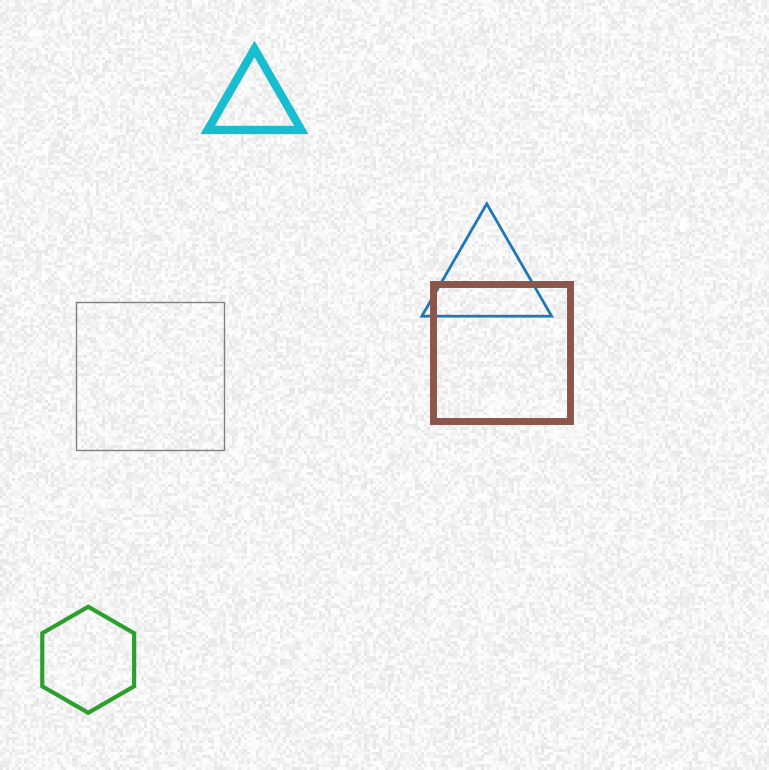[{"shape": "triangle", "thickness": 1, "radius": 0.49, "center": [0.632, 0.638]}, {"shape": "hexagon", "thickness": 1.5, "radius": 0.34, "center": [0.115, 0.143]}, {"shape": "square", "thickness": 2.5, "radius": 0.44, "center": [0.652, 0.542]}, {"shape": "square", "thickness": 0.5, "radius": 0.48, "center": [0.195, 0.512]}, {"shape": "triangle", "thickness": 3, "radius": 0.35, "center": [0.331, 0.866]}]